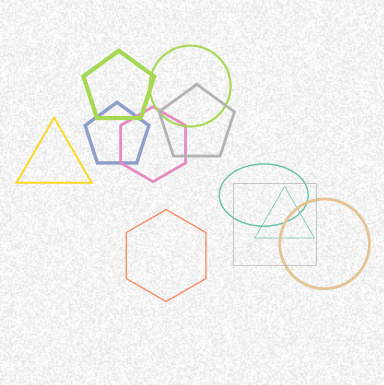[{"shape": "triangle", "thickness": 0.5, "radius": 0.45, "center": [0.739, 0.426]}, {"shape": "oval", "thickness": 1, "radius": 0.58, "center": [0.685, 0.493]}, {"shape": "hexagon", "thickness": 1, "radius": 0.6, "center": [0.431, 0.336]}, {"shape": "pentagon", "thickness": 2.5, "radius": 0.44, "center": [0.304, 0.647]}, {"shape": "hexagon", "thickness": 2, "radius": 0.49, "center": [0.398, 0.625]}, {"shape": "pentagon", "thickness": 3, "radius": 0.48, "center": [0.309, 0.772]}, {"shape": "circle", "thickness": 1.5, "radius": 0.53, "center": [0.494, 0.776]}, {"shape": "triangle", "thickness": 1.5, "radius": 0.56, "center": [0.141, 0.582]}, {"shape": "circle", "thickness": 2, "radius": 0.58, "center": [0.843, 0.367]}, {"shape": "pentagon", "thickness": 2, "radius": 0.51, "center": [0.511, 0.678]}, {"shape": "square", "thickness": 0.5, "radius": 0.53, "center": [0.713, 0.418]}]